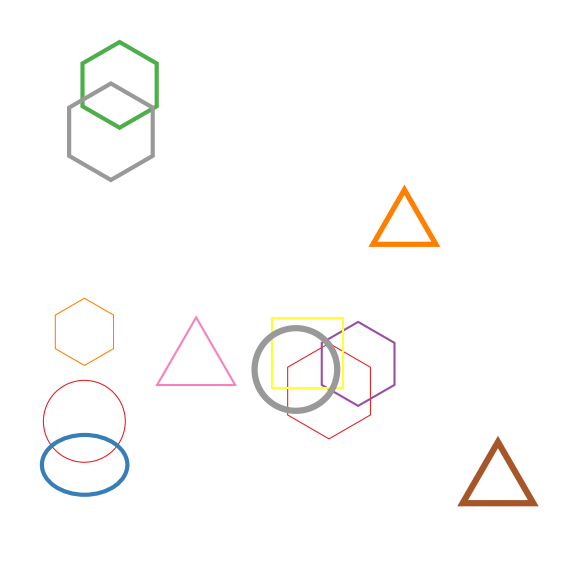[{"shape": "hexagon", "thickness": 0.5, "radius": 0.41, "center": [0.57, 0.322]}, {"shape": "circle", "thickness": 0.5, "radius": 0.35, "center": [0.146, 0.27]}, {"shape": "oval", "thickness": 2, "radius": 0.37, "center": [0.147, 0.194]}, {"shape": "hexagon", "thickness": 2, "radius": 0.37, "center": [0.207, 0.852]}, {"shape": "hexagon", "thickness": 1, "radius": 0.36, "center": [0.62, 0.369]}, {"shape": "triangle", "thickness": 2.5, "radius": 0.31, "center": [0.7, 0.608]}, {"shape": "hexagon", "thickness": 0.5, "radius": 0.29, "center": [0.146, 0.425]}, {"shape": "square", "thickness": 1, "radius": 0.3, "center": [0.533, 0.388]}, {"shape": "triangle", "thickness": 3, "radius": 0.35, "center": [0.862, 0.163]}, {"shape": "triangle", "thickness": 1, "radius": 0.39, "center": [0.34, 0.371]}, {"shape": "circle", "thickness": 3, "radius": 0.36, "center": [0.512, 0.359]}, {"shape": "hexagon", "thickness": 2, "radius": 0.42, "center": [0.192, 0.771]}]